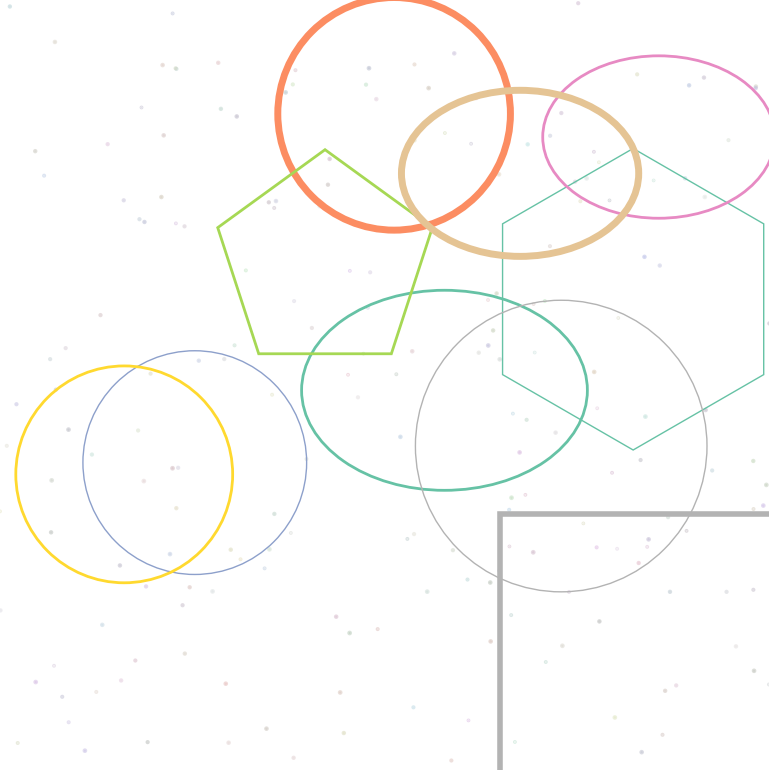[{"shape": "oval", "thickness": 1, "radius": 0.93, "center": [0.577, 0.493]}, {"shape": "hexagon", "thickness": 0.5, "radius": 0.98, "center": [0.822, 0.611]}, {"shape": "circle", "thickness": 2.5, "radius": 0.76, "center": [0.512, 0.852]}, {"shape": "circle", "thickness": 0.5, "radius": 0.73, "center": [0.253, 0.399]}, {"shape": "oval", "thickness": 1, "radius": 0.75, "center": [0.856, 0.822]}, {"shape": "pentagon", "thickness": 1, "radius": 0.73, "center": [0.422, 0.659]}, {"shape": "circle", "thickness": 1, "radius": 0.7, "center": [0.161, 0.384]}, {"shape": "oval", "thickness": 2.5, "radius": 0.77, "center": [0.675, 0.775]}, {"shape": "circle", "thickness": 0.5, "radius": 0.95, "center": [0.729, 0.421]}, {"shape": "square", "thickness": 2, "radius": 0.95, "center": [0.84, 0.143]}]